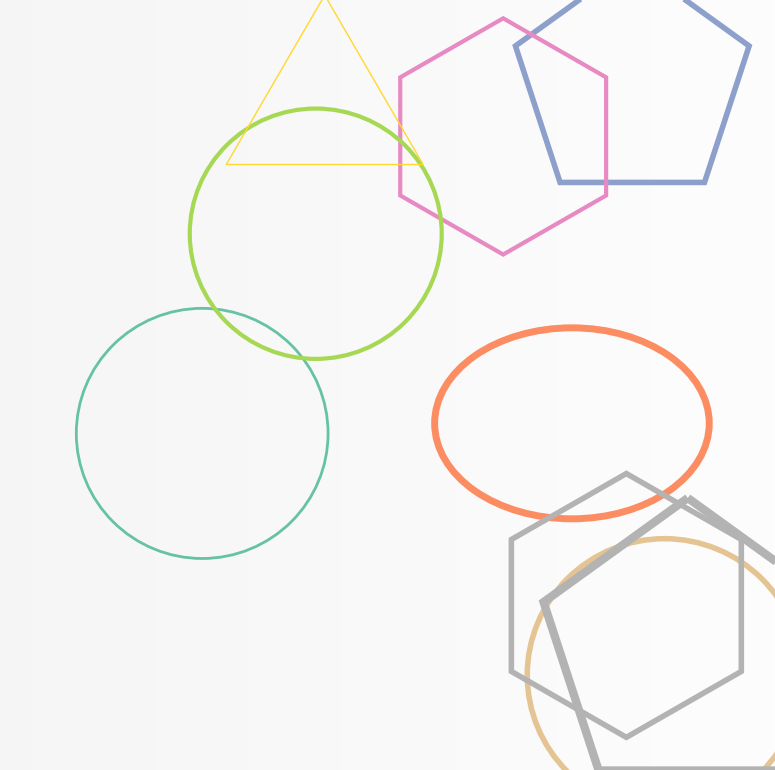[{"shape": "circle", "thickness": 1, "radius": 0.81, "center": [0.261, 0.437]}, {"shape": "oval", "thickness": 2.5, "radius": 0.89, "center": [0.738, 0.45]}, {"shape": "pentagon", "thickness": 2, "radius": 0.79, "center": [0.816, 0.891]}, {"shape": "hexagon", "thickness": 1.5, "radius": 0.77, "center": [0.649, 0.823]}, {"shape": "circle", "thickness": 1.5, "radius": 0.81, "center": [0.407, 0.696]}, {"shape": "triangle", "thickness": 0.5, "radius": 0.73, "center": [0.419, 0.86]}, {"shape": "circle", "thickness": 2, "radius": 0.89, "center": [0.858, 0.123]}, {"shape": "pentagon", "thickness": 3, "radius": 0.98, "center": [0.887, 0.158]}, {"shape": "hexagon", "thickness": 2, "radius": 0.86, "center": [0.808, 0.214]}]